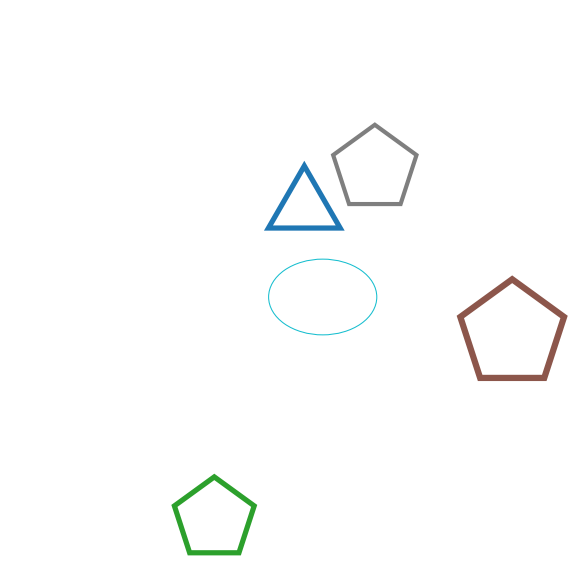[{"shape": "triangle", "thickness": 2.5, "radius": 0.36, "center": [0.527, 0.64]}, {"shape": "pentagon", "thickness": 2.5, "radius": 0.36, "center": [0.371, 0.101]}, {"shape": "pentagon", "thickness": 3, "radius": 0.47, "center": [0.887, 0.421]}, {"shape": "pentagon", "thickness": 2, "radius": 0.38, "center": [0.649, 0.707]}, {"shape": "oval", "thickness": 0.5, "radius": 0.47, "center": [0.559, 0.485]}]